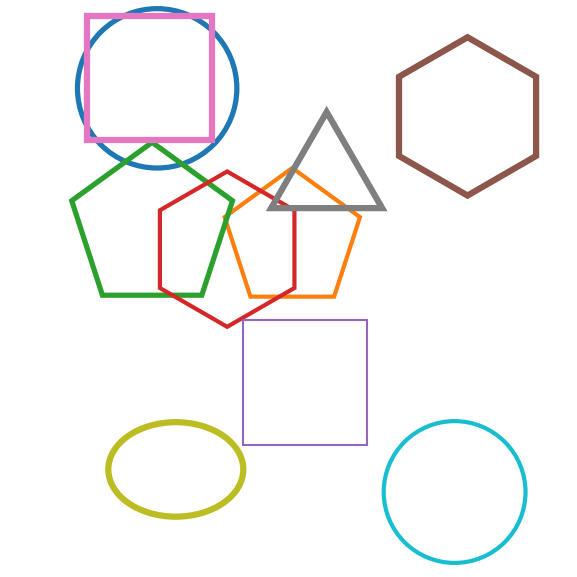[{"shape": "circle", "thickness": 2.5, "radius": 0.69, "center": [0.272, 0.846]}, {"shape": "pentagon", "thickness": 2, "radius": 0.62, "center": [0.506, 0.585]}, {"shape": "pentagon", "thickness": 2.5, "radius": 0.73, "center": [0.263, 0.606]}, {"shape": "hexagon", "thickness": 2, "radius": 0.67, "center": [0.393, 0.568]}, {"shape": "square", "thickness": 1, "radius": 0.54, "center": [0.528, 0.337]}, {"shape": "hexagon", "thickness": 3, "radius": 0.69, "center": [0.81, 0.798]}, {"shape": "square", "thickness": 3, "radius": 0.54, "center": [0.259, 0.864]}, {"shape": "triangle", "thickness": 3, "radius": 0.55, "center": [0.566, 0.694]}, {"shape": "oval", "thickness": 3, "radius": 0.58, "center": [0.304, 0.186]}, {"shape": "circle", "thickness": 2, "radius": 0.61, "center": [0.787, 0.147]}]